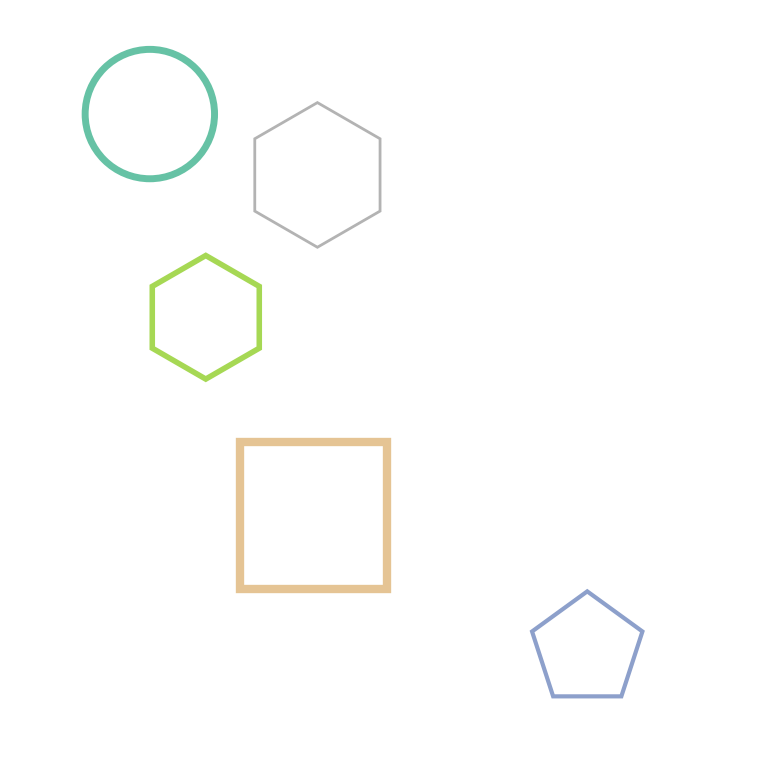[{"shape": "circle", "thickness": 2.5, "radius": 0.42, "center": [0.195, 0.852]}, {"shape": "pentagon", "thickness": 1.5, "radius": 0.38, "center": [0.763, 0.157]}, {"shape": "hexagon", "thickness": 2, "radius": 0.4, "center": [0.267, 0.588]}, {"shape": "square", "thickness": 3, "radius": 0.48, "center": [0.407, 0.33]}, {"shape": "hexagon", "thickness": 1, "radius": 0.47, "center": [0.412, 0.773]}]